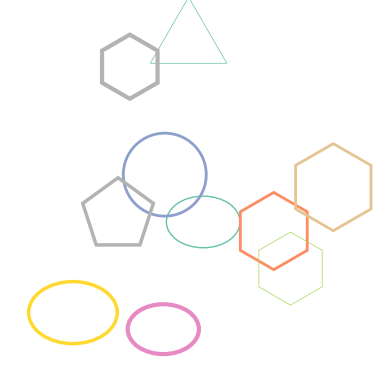[{"shape": "oval", "thickness": 1, "radius": 0.48, "center": [0.528, 0.424]}, {"shape": "triangle", "thickness": 0.5, "radius": 0.57, "center": [0.49, 0.893]}, {"shape": "hexagon", "thickness": 2, "radius": 0.5, "center": [0.711, 0.4]}, {"shape": "circle", "thickness": 2, "radius": 0.54, "center": [0.428, 0.546]}, {"shape": "oval", "thickness": 3, "radius": 0.46, "center": [0.424, 0.145]}, {"shape": "hexagon", "thickness": 0.5, "radius": 0.47, "center": [0.755, 0.302]}, {"shape": "oval", "thickness": 2.5, "radius": 0.58, "center": [0.189, 0.188]}, {"shape": "hexagon", "thickness": 2, "radius": 0.57, "center": [0.866, 0.514]}, {"shape": "pentagon", "thickness": 2.5, "radius": 0.48, "center": [0.307, 0.442]}, {"shape": "hexagon", "thickness": 3, "radius": 0.42, "center": [0.337, 0.827]}]